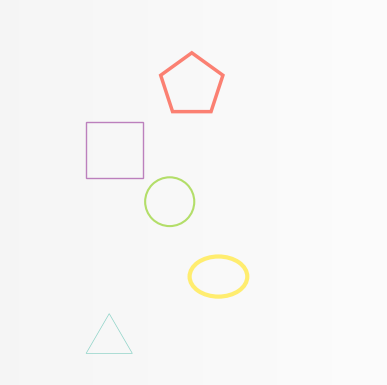[{"shape": "triangle", "thickness": 0.5, "radius": 0.34, "center": [0.282, 0.116]}, {"shape": "pentagon", "thickness": 2.5, "radius": 0.42, "center": [0.495, 0.778]}, {"shape": "circle", "thickness": 1.5, "radius": 0.32, "center": [0.438, 0.476]}, {"shape": "square", "thickness": 1, "radius": 0.36, "center": [0.295, 0.611]}, {"shape": "oval", "thickness": 3, "radius": 0.37, "center": [0.564, 0.282]}]